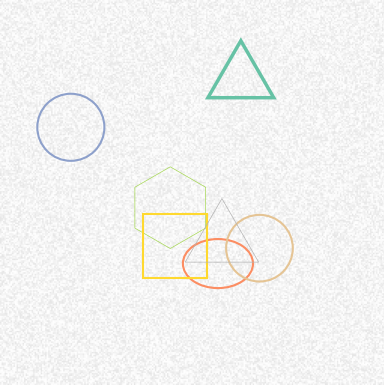[{"shape": "triangle", "thickness": 2.5, "radius": 0.49, "center": [0.626, 0.796]}, {"shape": "oval", "thickness": 1.5, "radius": 0.46, "center": [0.566, 0.315]}, {"shape": "circle", "thickness": 1.5, "radius": 0.44, "center": [0.184, 0.669]}, {"shape": "hexagon", "thickness": 0.5, "radius": 0.53, "center": [0.442, 0.461]}, {"shape": "square", "thickness": 1.5, "radius": 0.42, "center": [0.455, 0.36]}, {"shape": "circle", "thickness": 1.5, "radius": 0.43, "center": [0.674, 0.355]}, {"shape": "triangle", "thickness": 0.5, "radius": 0.55, "center": [0.576, 0.374]}]